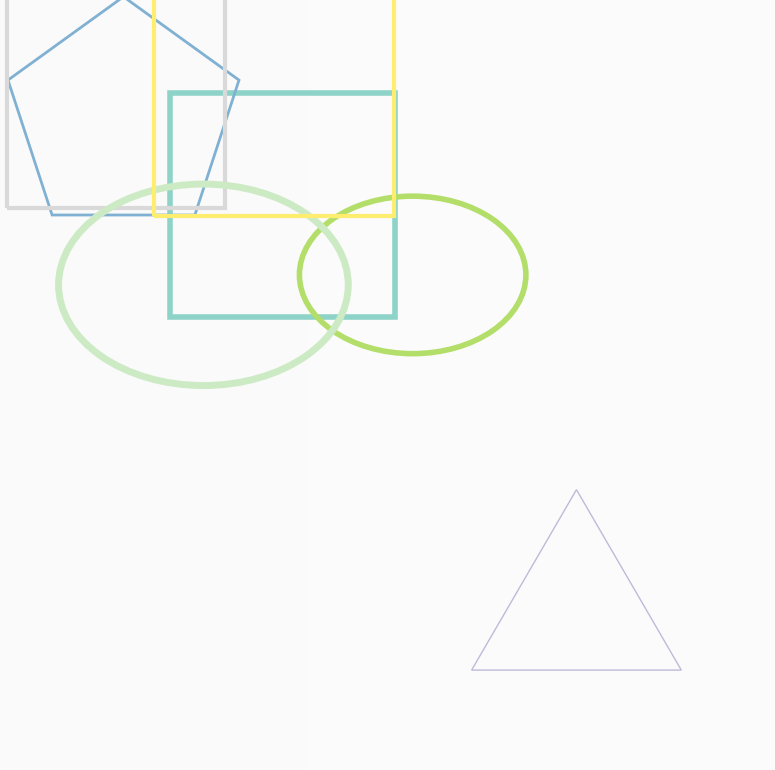[{"shape": "square", "thickness": 2, "radius": 0.73, "center": [0.364, 0.734]}, {"shape": "triangle", "thickness": 0.5, "radius": 0.78, "center": [0.744, 0.208]}, {"shape": "pentagon", "thickness": 1, "radius": 0.78, "center": [0.159, 0.848]}, {"shape": "oval", "thickness": 2, "radius": 0.73, "center": [0.532, 0.643]}, {"shape": "square", "thickness": 1.5, "radius": 0.7, "center": [0.15, 0.871]}, {"shape": "oval", "thickness": 2.5, "radius": 0.93, "center": [0.262, 0.63]}, {"shape": "square", "thickness": 1.5, "radius": 0.77, "center": [0.354, 0.873]}]